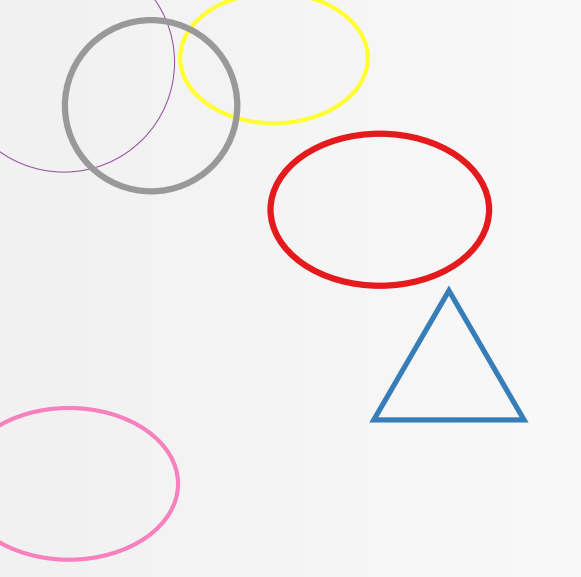[{"shape": "oval", "thickness": 3, "radius": 0.94, "center": [0.653, 0.636]}, {"shape": "triangle", "thickness": 2.5, "radius": 0.75, "center": [0.772, 0.347]}, {"shape": "circle", "thickness": 0.5, "radius": 0.95, "center": [0.11, 0.891]}, {"shape": "oval", "thickness": 2, "radius": 0.81, "center": [0.471, 0.899]}, {"shape": "oval", "thickness": 2, "radius": 0.94, "center": [0.119, 0.161]}, {"shape": "circle", "thickness": 3, "radius": 0.74, "center": [0.26, 0.816]}]